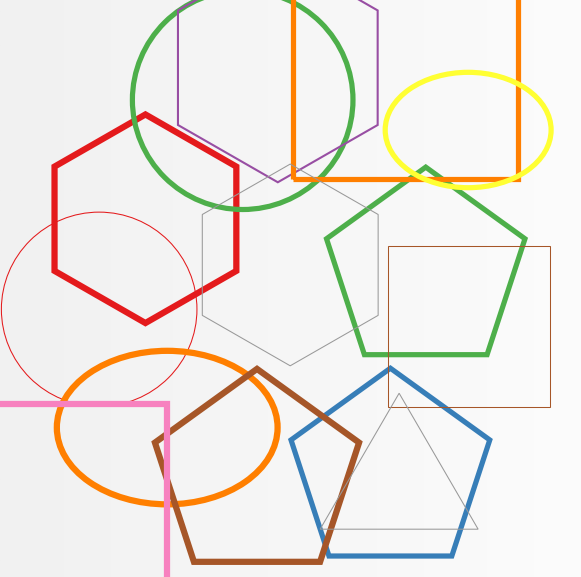[{"shape": "circle", "thickness": 0.5, "radius": 0.84, "center": [0.171, 0.464]}, {"shape": "hexagon", "thickness": 3, "radius": 0.9, "center": [0.25, 0.62]}, {"shape": "pentagon", "thickness": 2.5, "radius": 0.9, "center": [0.672, 0.182]}, {"shape": "pentagon", "thickness": 2.5, "radius": 0.9, "center": [0.732, 0.53]}, {"shape": "circle", "thickness": 2.5, "radius": 0.95, "center": [0.418, 0.826]}, {"shape": "hexagon", "thickness": 1, "radius": 0.99, "center": [0.478, 0.882]}, {"shape": "square", "thickness": 2.5, "radius": 0.97, "center": [0.698, 0.884]}, {"shape": "oval", "thickness": 3, "radius": 0.95, "center": [0.288, 0.259]}, {"shape": "oval", "thickness": 2.5, "radius": 0.71, "center": [0.805, 0.774]}, {"shape": "square", "thickness": 0.5, "radius": 0.7, "center": [0.808, 0.433]}, {"shape": "pentagon", "thickness": 3, "radius": 0.92, "center": [0.442, 0.176]}, {"shape": "square", "thickness": 3, "radius": 0.84, "center": [0.12, 0.132]}, {"shape": "hexagon", "thickness": 0.5, "radius": 0.87, "center": [0.499, 0.54]}, {"shape": "triangle", "thickness": 0.5, "radius": 0.78, "center": [0.687, 0.161]}]